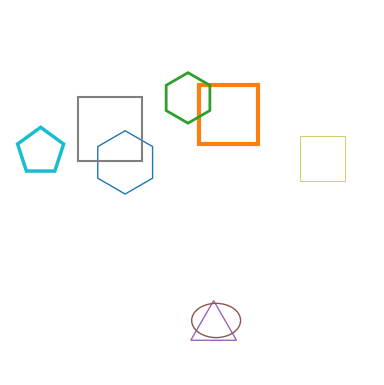[{"shape": "hexagon", "thickness": 1, "radius": 0.41, "center": [0.325, 0.578]}, {"shape": "square", "thickness": 3, "radius": 0.38, "center": [0.593, 0.702]}, {"shape": "hexagon", "thickness": 2, "radius": 0.33, "center": [0.488, 0.746]}, {"shape": "triangle", "thickness": 1, "radius": 0.34, "center": [0.555, 0.15]}, {"shape": "oval", "thickness": 1, "radius": 0.32, "center": [0.561, 0.168]}, {"shape": "square", "thickness": 1.5, "radius": 0.41, "center": [0.286, 0.665]}, {"shape": "square", "thickness": 0.5, "radius": 0.29, "center": [0.839, 0.588]}, {"shape": "pentagon", "thickness": 2.5, "radius": 0.31, "center": [0.106, 0.607]}]